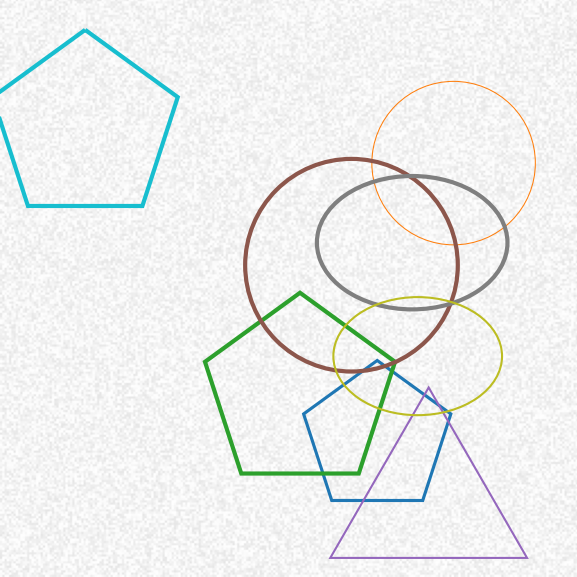[{"shape": "pentagon", "thickness": 1.5, "radius": 0.67, "center": [0.653, 0.241]}, {"shape": "circle", "thickness": 0.5, "radius": 0.71, "center": [0.785, 0.717]}, {"shape": "pentagon", "thickness": 2, "radius": 0.87, "center": [0.52, 0.319]}, {"shape": "triangle", "thickness": 1, "radius": 0.98, "center": [0.742, 0.131]}, {"shape": "circle", "thickness": 2, "radius": 0.92, "center": [0.609, 0.54]}, {"shape": "oval", "thickness": 2, "radius": 0.82, "center": [0.714, 0.579]}, {"shape": "oval", "thickness": 1, "radius": 0.73, "center": [0.723, 0.382]}, {"shape": "pentagon", "thickness": 2, "radius": 0.84, "center": [0.147, 0.779]}]